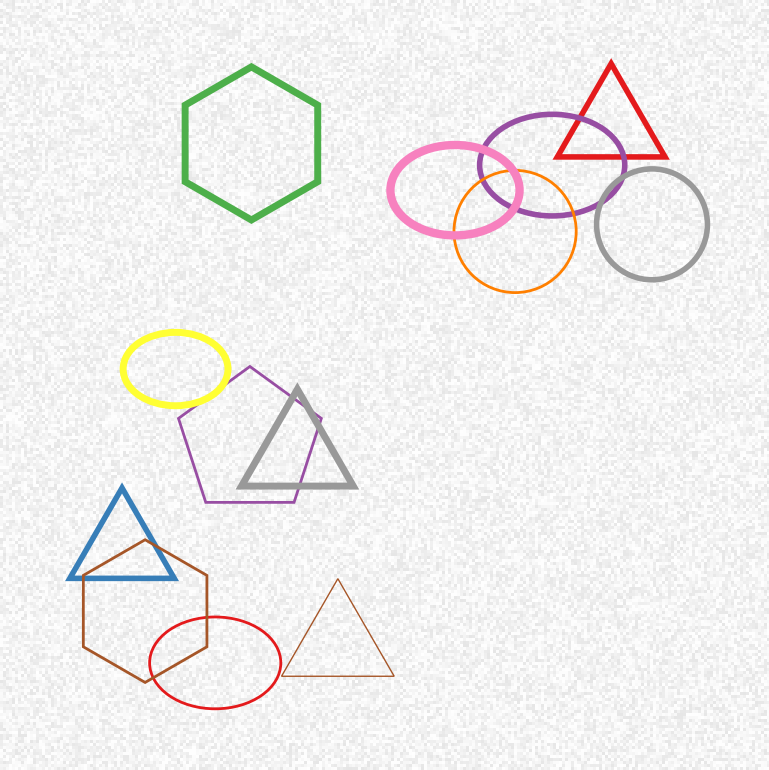[{"shape": "triangle", "thickness": 2, "radius": 0.4, "center": [0.794, 0.837]}, {"shape": "oval", "thickness": 1, "radius": 0.43, "center": [0.28, 0.139]}, {"shape": "triangle", "thickness": 2, "radius": 0.39, "center": [0.158, 0.288]}, {"shape": "hexagon", "thickness": 2.5, "radius": 0.5, "center": [0.327, 0.814]}, {"shape": "oval", "thickness": 2, "radius": 0.47, "center": [0.717, 0.786]}, {"shape": "pentagon", "thickness": 1, "radius": 0.49, "center": [0.325, 0.426]}, {"shape": "circle", "thickness": 1, "radius": 0.4, "center": [0.669, 0.699]}, {"shape": "oval", "thickness": 2.5, "radius": 0.34, "center": [0.228, 0.521]}, {"shape": "hexagon", "thickness": 1, "radius": 0.46, "center": [0.188, 0.206]}, {"shape": "triangle", "thickness": 0.5, "radius": 0.42, "center": [0.439, 0.164]}, {"shape": "oval", "thickness": 3, "radius": 0.42, "center": [0.591, 0.753]}, {"shape": "circle", "thickness": 2, "radius": 0.36, "center": [0.847, 0.709]}, {"shape": "triangle", "thickness": 2.5, "radius": 0.42, "center": [0.386, 0.411]}]